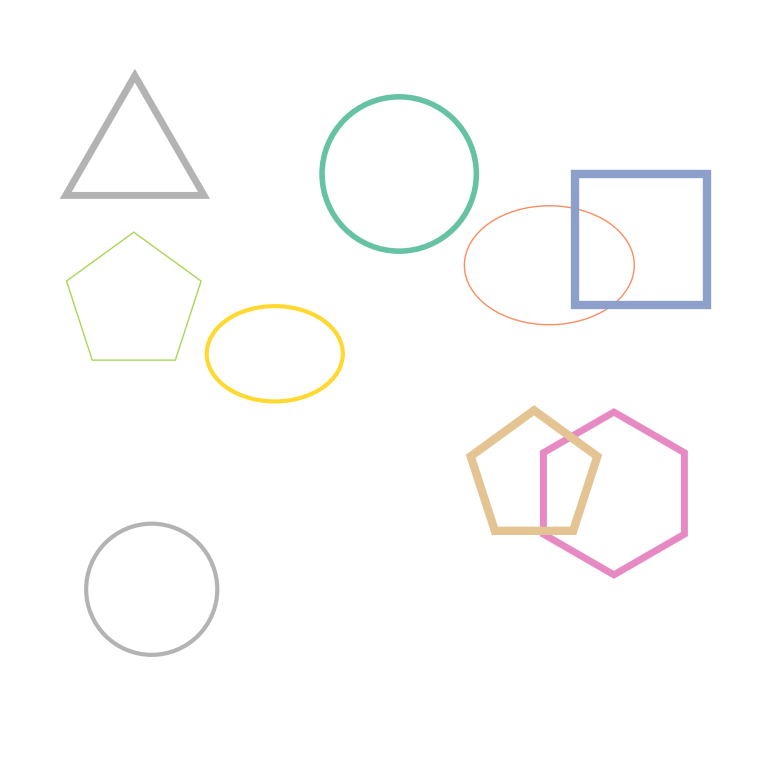[{"shape": "circle", "thickness": 2, "radius": 0.5, "center": [0.518, 0.774]}, {"shape": "oval", "thickness": 0.5, "radius": 0.55, "center": [0.713, 0.656]}, {"shape": "square", "thickness": 3, "radius": 0.43, "center": [0.832, 0.689]}, {"shape": "hexagon", "thickness": 2.5, "radius": 0.53, "center": [0.797, 0.359]}, {"shape": "pentagon", "thickness": 0.5, "radius": 0.46, "center": [0.174, 0.607]}, {"shape": "oval", "thickness": 1.5, "radius": 0.44, "center": [0.357, 0.541]}, {"shape": "pentagon", "thickness": 3, "radius": 0.43, "center": [0.694, 0.381]}, {"shape": "circle", "thickness": 1.5, "radius": 0.43, "center": [0.197, 0.235]}, {"shape": "triangle", "thickness": 2.5, "radius": 0.52, "center": [0.175, 0.798]}]